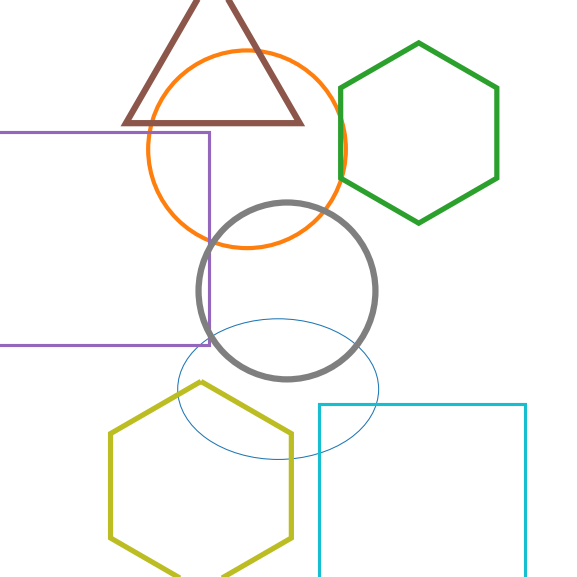[{"shape": "oval", "thickness": 0.5, "radius": 0.87, "center": [0.482, 0.325]}, {"shape": "circle", "thickness": 2, "radius": 0.86, "center": [0.428, 0.741]}, {"shape": "hexagon", "thickness": 2.5, "radius": 0.78, "center": [0.725, 0.769]}, {"shape": "square", "thickness": 1.5, "radius": 0.92, "center": [0.179, 0.586]}, {"shape": "triangle", "thickness": 3, "radius": 0.87, "center": [0.369, 0.873]}, {"shape": "circle", "thickness": 3, "radius": 0.77, "center": [0.497, 0.495]}, {"shape": "hexagon", "thickness": 2.5, "radius": 0.9, "center": [0.348, 0.158]}, {"shape": "square", "thickness": 1.5, "radius": 0.89, "center": [0.73, 0.121]}]